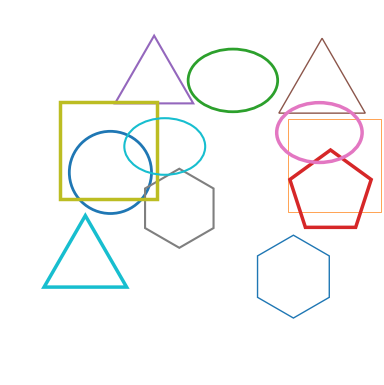[{"shape": "circle", "thickness": 2, "radius": 0.53, "center": [0.287, 0.552]}, {"shape": "hexagon", "thickness": 1, "radius": 0.54, "center": [0.762, 0.281]}, {"shape": "square", "thickness": 0.5, "radius": 0.6, "center": [0.868, 0.569]}, {"shape": "oval", "thickness": 2, "radius": 0.58, "center": [0.605, 0.791]}, {"shape": "pentagon", "thickness": 2.5, "radius": 0.56, "center": [0.858, 0.499]}, {"shape": "triangle", "thickness": 1.5, "radius": 0.59, "center": [0.4, 0.79]}, {"shape": "triangle", "thickness": 1, "radius": 0.65, "center": [0.837, 0.771]}, {"shape": "oval", "thickness": 2.5, "radius": 0.55, "center": [0.83, 0.656]}, {"shape": "hexagon", "thickness": 1.5, "radius": 0.51, "center": [0.466, 0.459]}, {"shape": "square", "thickness": 2.5, "radius": 0.63, "center": [0.283, 0.61]}, {"shape": "triangle", "thickness": 2.5, "radius": 0.62, "center": [0.222, 0.316]}, {"shape": "oval", "thickness": 1.5, "radius": 0.53, "center": [0.428, 0.62]}]